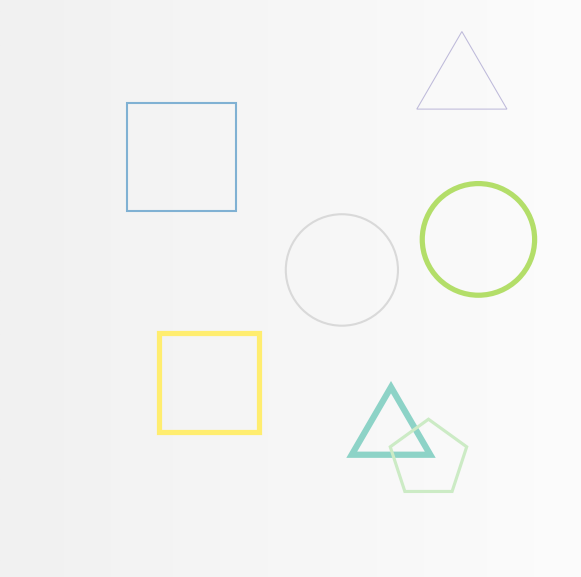[{"shape": "triangle", "thickness": 3, "radius": 0.39, "center": [0.673, 0.251]}, {"shape": "triangle", "thickness": 0.5, "radius": 0.45, "center": [0.795, 0.855]}, {"shape": "square", "thickness": 1, "radius": 0.47, "center": [0.313, 0.727]}, {"shape": "circle", "thickness": 2.5, "radius": 0.48, "center": [0.823, 0.585]}, {"shape": "circle", "thickness": 1, "radius": 0.48, "center": [0.588, 0.532]}, {"shape": "pentagon", "thickness": 1.5, "radius": 0.35, "center": [0.737, 0.204]}, {"shape": "square", "thickness": 2.5, "radius": 0.43, "center": [0.36, 0.336]}]